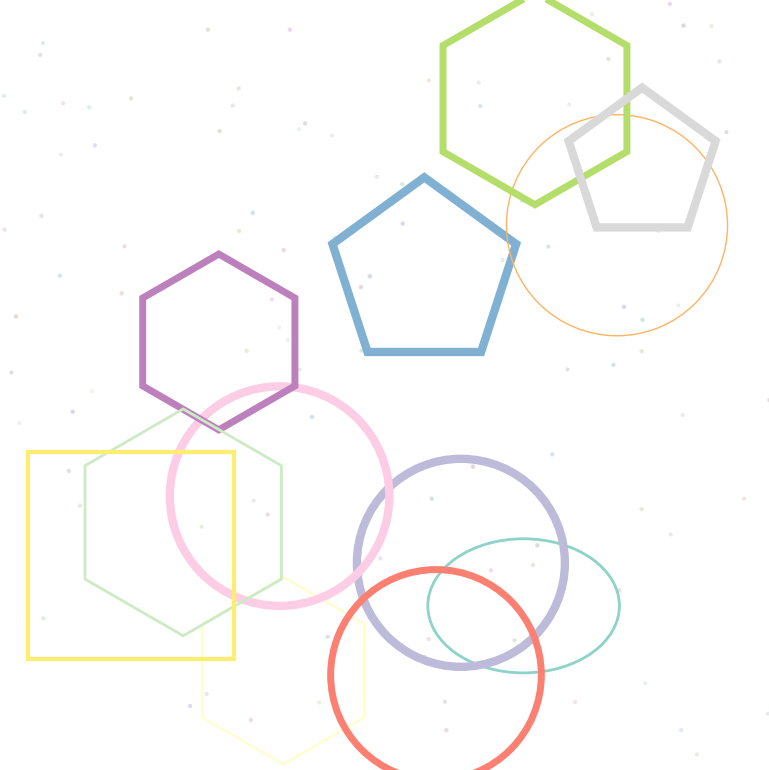[{"shape": "oval", "thickness": 1, "radius": 0.62, "center": [0.68, 0.213]}, {"shape": "hexagon", "thickness": 0.5, "radius": 0.61, "center": [0.368, 0.129]}, {"shape": "circle", "thickness": 3, "radius": 0.68, "center": [0.599, 0.269]}, {"shape": "circle", "thickness": 2.5, "radius": 0.68, "center": [0.566, 0.123]}, {"shape": "pentagon", "thickness": 3, "radius": 0.63, "center": [0.551, 0.644]}, {"shape": "circle", "thickness": 0.5, "radius": 0.72, "center": [0.801, 0.708]}, {"shape": "hexagon", "thickness": 2.5, "radius": 0.69, "center": [0.695, 0.872]}, {"shape": "circle", "thickness": 3, "radius": 0.71, "center": [0.363, 0.356]}, {"shape": "pentagon", "thickness": 3, "radius": 0.5, "center": [0.834, 0.786]}, {"shape": "hexagon", "thickness": 2.5, "radius": 0.57, "center": [0.284, 0.556]}, {"shape": "hexagon", "thickness": 1, "radius": 0.74, "center": [0.238, 0.322]}, {"shape": "square", "thickness": 1.5, "radius": 0.67, "center": [0.17, 0.279]}]